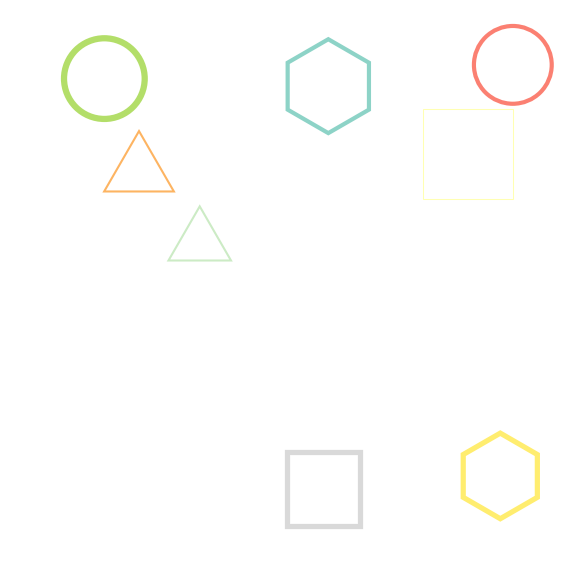[{"shape": "hexagon", "thickness": 2, "radius": 0.41, "center": [0.568, 0.85]}, {"shape": "square", "thickness": 0.5, "radius": 0.39, "center": [0.811, 0.733]}, {"shape": "circle", "thickness": 2, "radius": 0.34, "center": [0.888, 0.887]}, {"shape": "triangle", "thickness": 1, "radius": 0.35, "center": [0.241, 0.702]}, {"shape": "circle", "thickness": 3, "radius": 0.35, "center": [0.181, 0.863]}, {"shape": "square", "thickness": 2.5, "radius": 0.32, "center": [0.559, 0.152]}, {"shape": "triangle", "thickness": 1, "radius": 0.31, "center": [0.346, 0.579]}, {"shape": "hexagon", "thickness": 2.5, "radius": 0.37, "center": [0.866, 0.175]}]